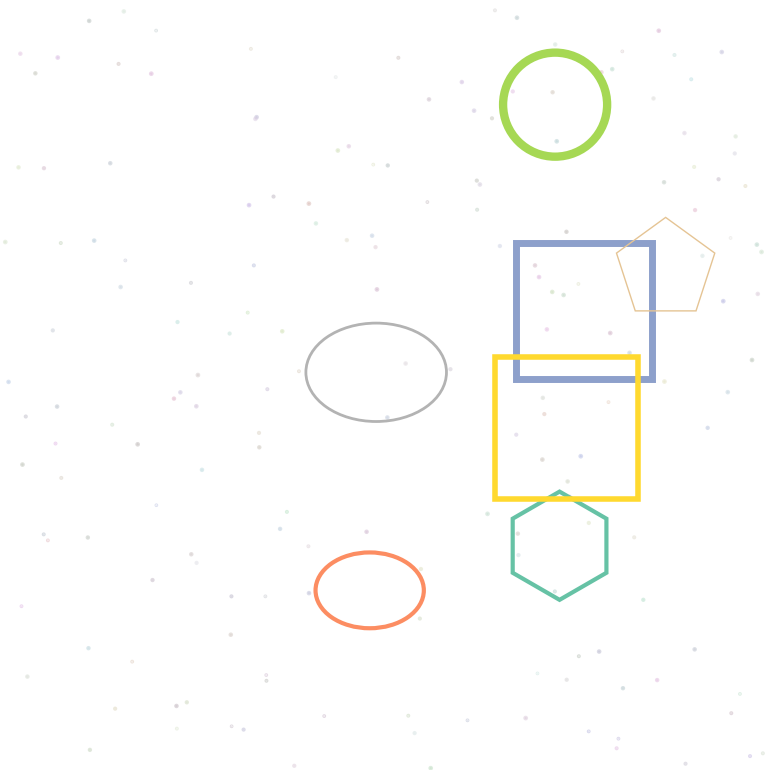[{"shape": "hexagon", "thickness": 1.5, "radius": 0.35, "center": [0.727, 0.291]}, {"shape": "oval", "thickness": 1.5, "radius": 0.35, "center": [0.48, 0.233]}, {"shape": "square", "thickness": 2.5, "radius": 0.44, "center": [0.758, 0.596]}, {"shape": "circle", "thickness": 3, "radius": 0.34, "center": [0.721, 0.864]}, {"shape": "square", "thickness": 2, "radius": 0.46, "center": [0.735, 0.444]}, {"shape": "pentagon", "thickness": 0.5, "radius": 0.34, "center": [0.864, 0.651]}, {"shape": "oval", "thickness": 1, "radius": 0.46, "center": [0.489, 0.516]}]